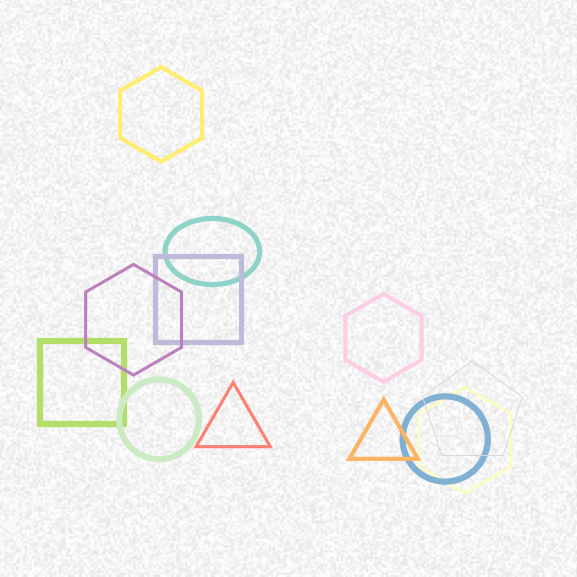[{"shape": "oval", "thickness": 2.5, "radius": 0.41, "center": [0.368, 0.564]}, {"shape": "hexagon", "thickness": 1, "radius": 0.46, "center": [0.805, 0.237]}, {"shape": "square", "thickness": 2.5, "radius": 0.37, "center": [0.343, 0.481]}, {"shape": "triangle", "thickness": 1.5, "radius": 0.37, "center": [0.404, 0.263]}, {"shape": "circle", "thickness": 3, "radius": 0.37, "center": [0.771, 0.239]}, {"shape": "triangle", "thickness": 2, "radius": 0.34, "center": [0.664, 0.239]}, {"shape": "square", "thickness": 3, "radius": 0.36, "center": [0.142, 0.337]}, {"shape": "hexagon", "thickness": 2, "radius": 0.38, "center": [0.664, 0.414]}, {"shape": "pentagon", "thickness": 0.5, "radius": 0.45, "center": [0.818, 0.284]}, {"shape": "hexagon", "thickness": 1.5, "radius": 0.48, "center": [0.231, 0.445]}, {"shape": "circle", "thickness": 3, "radius": 0.34, "center": [0.275, 0.273]}, {"shape": "hexagon", "thickness": 2, "radius": 0.41, "center": [0.279, 0.801]}]